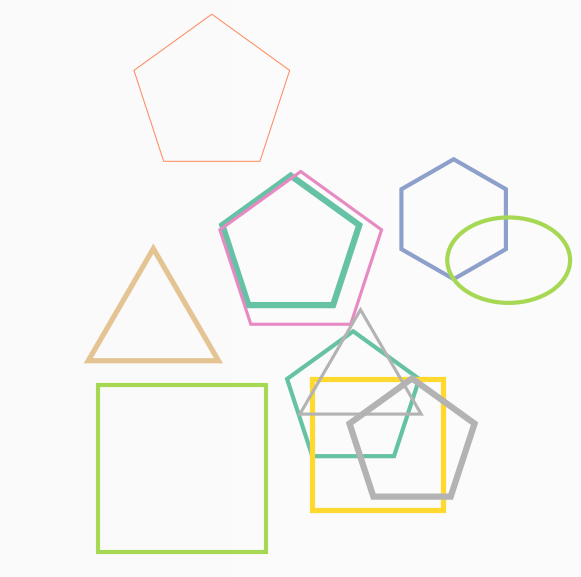[{"shape": "pentagon", "thickness": 2, "radius": 0.6, "center": [0.608, 0.306]}, {"shape": "pentagon", "thickness": 3, "radius": 0.62, "center": [0.5, 0.571]}, {"shape": "pentagon", "thickness": 0.5, "radius": 0.7, "center": [0.364, 0.834]}, {"shape": "hexagon", "thickness": 2, "radius": 0.52, "center": [0.781, 0.62]}, {"shape": "pentagon", "thickness": 1.5, "radius": 0.73, "center": [0.517, 0.556]}, {"shape": "oval", "thickness": 2, "radius": 0.53, "center": [0.875, 0.549]}, {"shape": "square", "thickness": 2, "radius": 0.72, "center": [0.313, 0.188]}, {"shape": "square", "thickness": 2.5, "radius": 0.57, "center": [0.649, 0.229]}, {"shape": "triangle", "thickness": 2.5, "radius": 0.65, "center": [0.264, 0.439]}, {"shape": "triangle", "thickness": 1.5, "radius": 0.6, "center": [0.62, 0.342]}, {"shape": "pentagon", "thickness": 3, "radius": 0.57, "center": [0.709, 0.231]}]